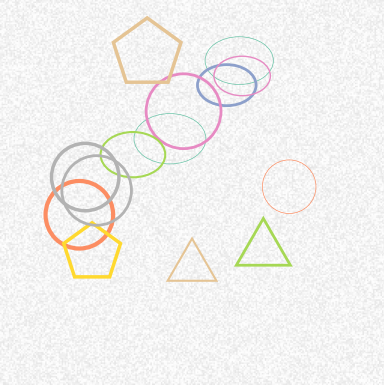[{"shape": "oval", "thickness": 0.5, "radius": 0.44, "center": [0.621, 0.843]}, {"shape": "oval", "thickness": 0.5, "radius": 0.47, "center": [0.441, 0.64]}, {"shape": "circle", "thickness": 0.5, "radius": 0.35, "center": [0.751, 0.515]}, {"shape": "circle", "thickness": 3, "radius": 0.44, "center": [0.206, 0.442]}, {"shape": "oval", "thickness": 2, "radius": 0.38, "center": [0.589, 0.779]}, {"shape": "oval", "thickness": 1, "radius": 0.37, "center": [0.629, 0.803]}, {"shape": "circle", "thickness": 2, "radius": 0.49, "center": [0.477, 0.711]}, {"shape": "oval", "thickness": 1.5, "radius": 0.42, "center": [0.345, 0.598]}, {"shape": "triangle", "thickness": 2, "radius": 0.4, "center": [0.684, 0.352]}, {"shape": "pentagon", "thickness": 2.5, "radius": 0.39, "center": [0.239, 0.344]}, {"shape": "triangle", "thickness": 1.5, "radius": 0.37, "center": [0.499, 0.307]}, {"shape": "pentagon", "thickness": 2.5, "radius": 0.46, "center": [0.382, 0.861]}, {"shape": "circle", "thickness": 2, "radius": 0.45, "center": [0.251, 0.505]}, {"shape": "circle", "thickness": 2.5, "radius": 0.44, "center": [0.221, 0.54]}]